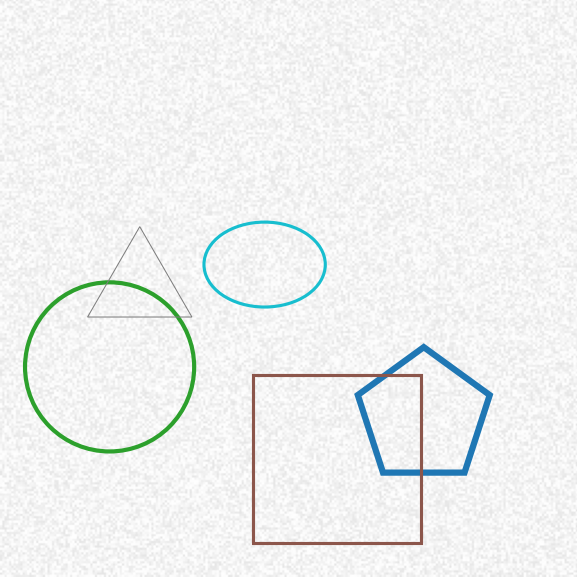[{"shape": "pentagon", "thickness": 3, "radius": 0.6, "center": [0.734, 0.278]}, {"shape": "circle", "thickness": 2, "radius": 0.73, "center": [0.19, 0.364]}, {"shape": "square", "thickness": 1.5, "radius": 0.73, "center": [0.584, 0.205]}, {"shape": "triangle", "thickness": 0.5, "radius": 0.52, "center": [0.242, 0.502]}, {"shape": "oval", "thickness": 1.5, "radius": 0.53, "center": [0.458, 0.541]}]